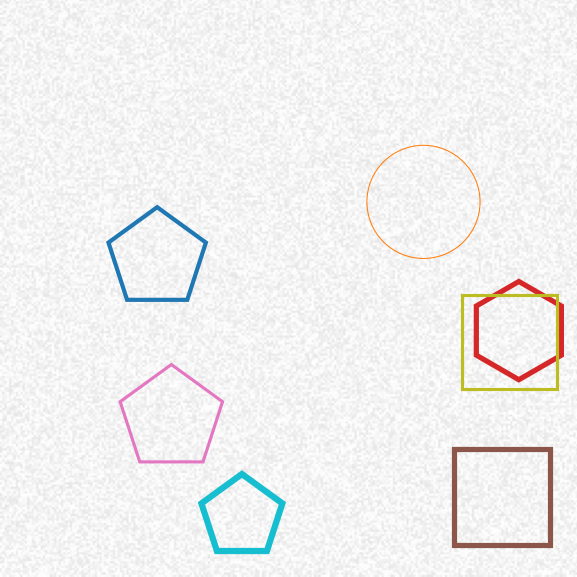[{"shape": "pentagon", "thickness": 2, "radius": 0.44, "center": [0.272, 0.552]}, {"shape": "circle", "thickness": 0.5, "radius": 0.49, "center": [0.733, 0.65]}, {"shape": "hexagon", "thickness": 2.5, "radius": 0.43, "center": [0.898, 0.427]}, {"shape": "square", "thickness": 2.5, "radius": 0.42, "center": [0.869, 0.138]}, {"shape": "pentagon", "thickness": 1.5, "radius": 0.47, "center": [0.297, 0.275]}, {"shape": "square", "thickness": 1.5, "radius": 0.41, "center": [0.882, 0.407]}, {"shape": "pentagon", "thickness": 3, "radius": 0.37, "center": [0.419, 0.105]}]